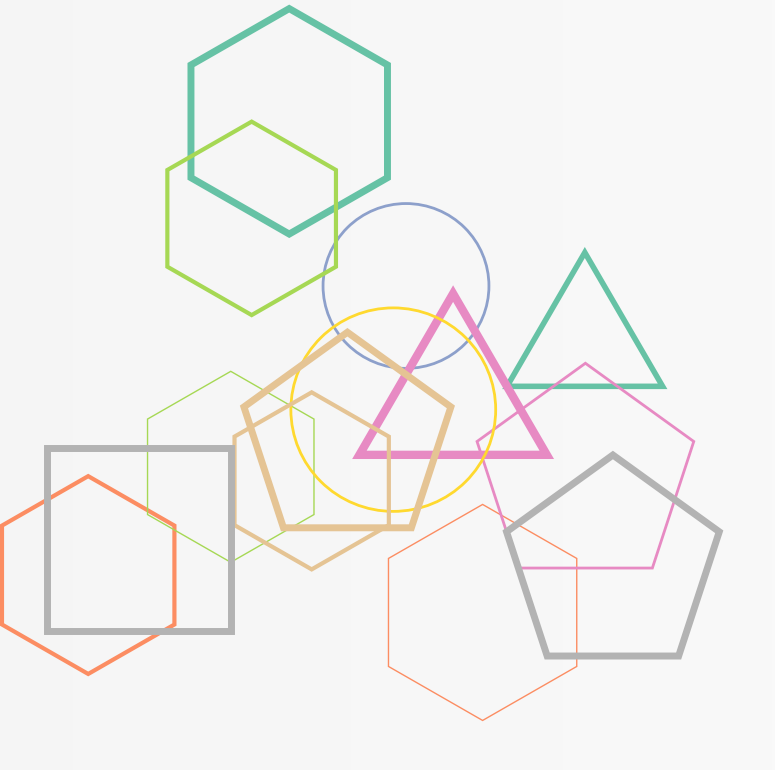[{"shape": "triangle", "thickness": 2, "radius": 0.58, "center": [0.755, 0.556]}, {"shape": "hexagon", "thickness": 2.5, "radius": 0.73, "center": [0.373, 0.842]}, {"shape": "hexagon", "thickness": 0.5, "radius": 0.7, "center": [0.623, 0.205]}, {"shape": "hexagon", "thickness": 1.5, "radius": 0.64, "center": [0.114, 0.253]}, {"shape": "circle", "thickness": 1, "radius": 0.54, "center": [0.524, 0.629]}, {"shape": "pentagon", "thickness": 1, "radius": 0.74, "center": [0.755, 0.381]}, {"shape": "triangle", "thickness": 3, "radius": 0.7, "center": [0.585, 0.479]}, {"shape": "hexagon", "thickness": 1.5, "radius": 0.63, "center": [0.325, 0.716]}, {"shape": "hexagon", "thickness": 0.5, "radius": 0.62, "center": [0.298, 0.394]}, {"shape": "circle", "thickness": 1, "radius": 0.66, "center": [0.507, 0.468]}, {"shape": "hexagon", "thickness": 1.5, "radius": 0.57, "center": [0.402, 0.376]}, {"shape": "pentagon", "thickness": 2.5, "radius": 0.7, "center": [0.448, 0.428]}, {"shape": "square", "thickness": 2.5, "radius": 0.59, "center": [0.179, 0.299]}, {"shape": "pentagon", "thickness": 2.5, "radius": 0.72, "center": [0.791, 0.265]}]